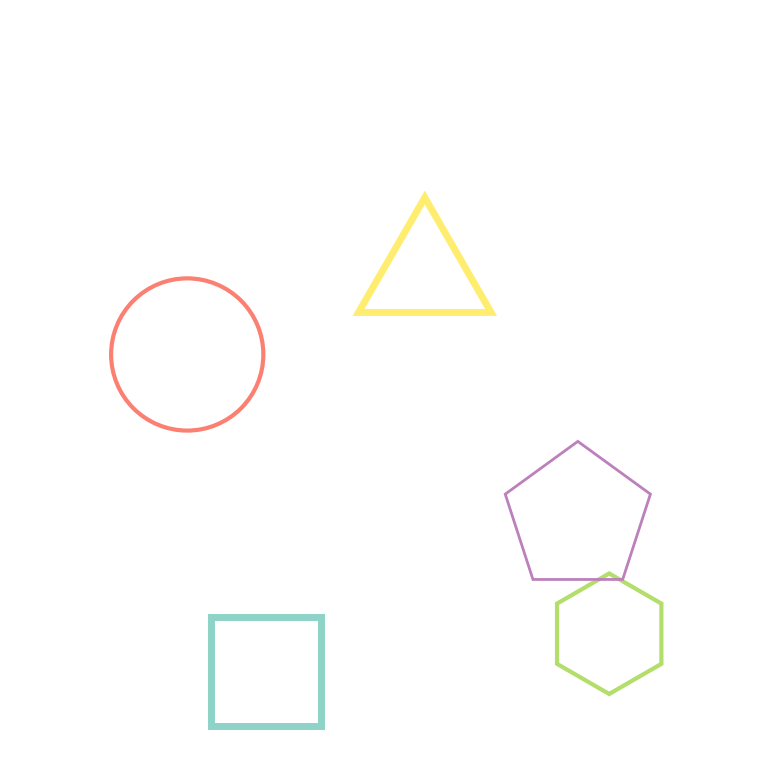[{"shape": "square", "thickness": 2.5, "radius": 0.35, "center": [0.345, 0.128]}, {"shape": "circle", "thickness": 1.5, "radius": 0.49, "center": [0.243, 0.54]}, {"shape": "hexagon", "thickness": 1.5, "radius": 0.39, "center": [0.791, 0.177]}, {"shape": "pentagon", "thickness": 1, "radius": 0.5, "center": [0.75, 0.328]}, {"shape": "triangle", "thickness": 2.5, "radius": 0.5, "center": [0.552, 0.644]}]